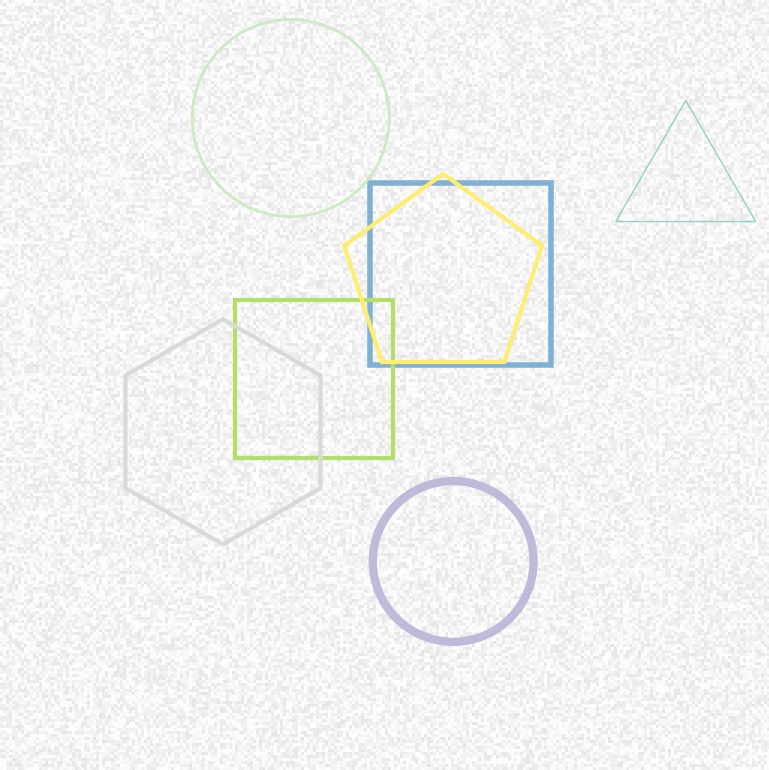[{"shape": "triangle", "thickness": 0.5, "radius": 0.52, "center": [0.891, 0.765]}, {"shape": "circle", "thickness": 3, "radius": 0.52, "center": [0.589, 0.271]}, {"shape": "square", "thickness": 2, "radius": 0.59, "center": [0.598, 0.644]}, {"shape": "square", "thickness": 1.5, "radius": 0.51, "center": [0.408, 0.508]}, {"shape": "hexagon", "thickness": 1.5, "radius": 0.73, "center": [0.29, 0.439]}, {"shape": "circle", "thickness": 1, "radius": 0.64, "center": [0.378, 0.847]}, {"shape": "pentagon", "thickness": 1.5, "radius": 0.68, "center": [0.576, 0.639]}]